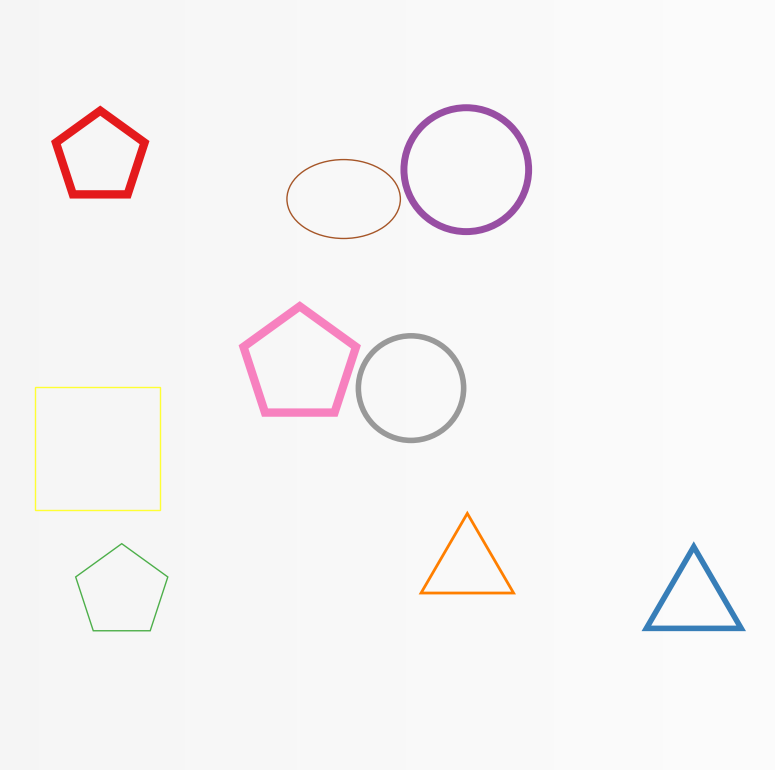[{"shape": "pentagon", "thickness": 3, "radius": 0.3, "center": [0.129, 0.796]}, {"shape": "triangle", "thickness": 2, "radius": 0.35, "center": [0.895, 0.219]}, {"shape": "pentagon", "thickness": 0.5, "radius": 0.31, "center": [0.157, 0.231]}, {"shape": "circle", "thickness": 2.5, "radius": 0.4, "center": [0.602, 0.78]}, {"shape": "triangle", "thickness": 1, "radius": 0.34, "center": [0.603, 0.264]}, {"shape": "square", "thickness": 0.5, "radius": 0.4, "center": [0.126, 0.418]}, {"shape": "oval", "thickness": 0.5, "radius": 0.37, "center": [0.443, 0.742]}, {"shape": "pentagon", "thickness": 3, "radius": 0.38, "center": [0.387, 0.526]}, {"shape": "circle", "thickness": 2, "radius": 0.34, "center": [0.53, 0.496]}]